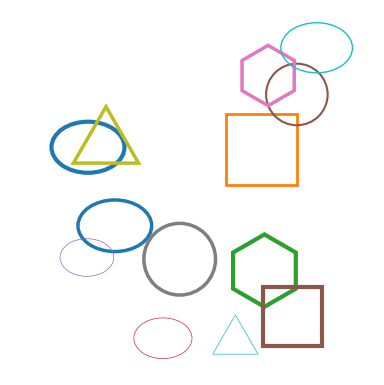[{"shape": "oval", "thickness": 3, "radius": 0.47, "center": [0.229, 0.618]}, {"shape": "oval", "thickness": 2.5, "radius": 0.48, "center": [0.298, 0.414]}, {"shape": "square", "thickness": 2, "radius": 0.46, "center": [0.678, 0.611]}, {"shape": "hexagon", "thickness": 3, "radius": 0.47, "center": [0.687, 0.297]}, {"shape": "oval", "thickness": 0.5, "radius": 0.38, "center": [0.423, 0.121]}, {"shape": "oval", "thickness": 0.5, "radius": 0.35, "center": [0.226, 0.331]}, {"shape": "circle", "thickness": 1.5, "radius": 0.4, "center": [0.771, 0.755]}, {"shape": "square", "thickness": 3, "radius": 0.38, "center": [0.76, 0.177]}, {"shape": "hexagon", "thickness": 2.5, "radius": 0.39, "center": [0.696, 0.804]}, {"shape": "circle", "thickness": 2.5, "radius": 0.47, "center": [0.467, 0.327]}, {"shape": "triangle", "thickness": 2.5, "radius": 0.49, "center": [0.275, 0.625]}, {"shape": "oval", "thickness": 1, "radius": 0.46, "center": [0.822, 0.876]}, {"shape": "triangle", "thickness": 0.5, "radius": 0.34, "center": [0.611, 0.114]}]